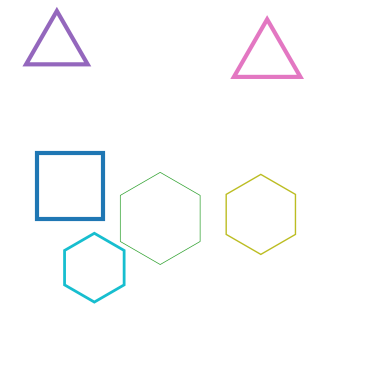[{"shape": "square", "thickness": 3, "radius": 0.43, "center": [0.182, 0.518]}, {"shape": "hexagon", "thickness": 0.5, "radius": 0.6, "center": [0.416, 0.433]}, {"shape": "triangle", "thickness": 3, "radius": 0.46, "center": [0.148, 0.879]}, {"shape": "triangle", "thickness": 3, "radius": 0.5, "center": [0.694, 0.85]}, {"shape": "hexagon", "thickness": 1, "radius": 0.52, "center": [0.677, 0.443]}, {"shape": "hexagon", "thickness": 2, "radius": 0.45, "center": [0.245, 0.305]}]